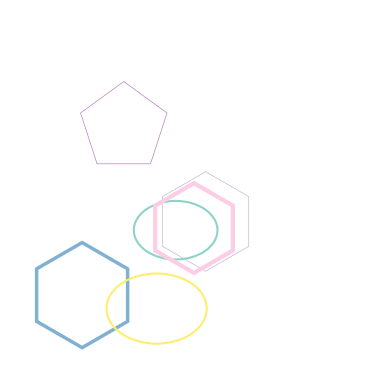[{"shape": "oval", "thickness": 1.5, "radius": 0.54, "center": [0.456, 0.402]}, {"shape": "hexagon", "thickness": 0.5, "radius": 0.65, "center": [0.534, 0.425]}, {"shape": "hexagon", "thickness": 2.5, "radius": 0.68, "center": [0.213, 0.233]}, {"shape": "hexagon", "thickness": 3, "radius": 0.58, "center": [0.504, 0.408]}, {"shape": "pentagon", "thickness": 0.5, "radius": 0.59, "center": [0.322, 0.67]}, {"shape": "oval", "thickness": 1.5, "radius": 0.65, "center": [0.407, 0.198]}]